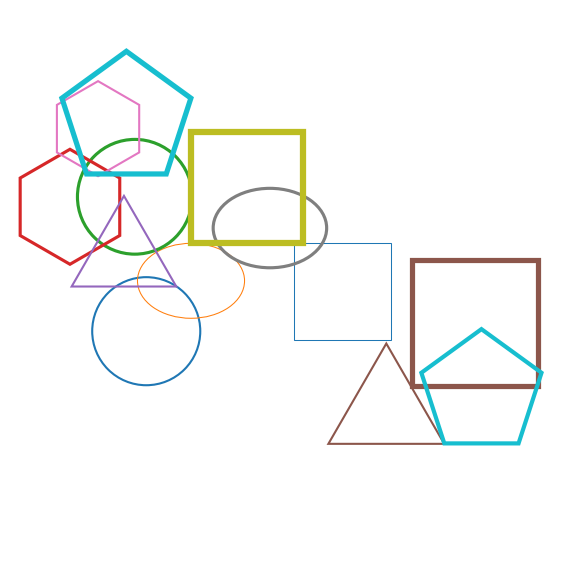[{"shape": "square", "thickness": 0.5, "radius": 0.42, "center": [0.593, 0.494]}, {"shape": "circle", "thickness": 1, "radius": 0.47, "center": [0.253, 0.426]}, {"shape": "oval", "thickness": 0.5, "radius": 0.46, "center": [0.331, 0.513]}, {"shape": "circle", "thickness": 1.5, "radius": 0.5, "center": [0.233, 0.658]}, {"shape": "hexagon", "thickness": 1.5, "radius": 0.5, "center": [0.121, 0.641]}, {"shape": "triangle", "thickness": 1, "radius": 0.52, "center": [0.215, 0.555]}, {"shape": "square", "thickness": 2.5, "radius": 0.55, "center": [0.823, 0.44]}, {"shape": "triangle", "thickness": 1, "radius": 0.58, "center": [0.669, 0.288]}, {"shape": "hexagon", "thickness": 1, "radius": 0.41, "center": [0.17, 0.776]}, {"shape": "oval", "thickness": 1.5, "radius": 0.49, "center": [0.467, 0.604]}, {"shape": "square", "thickness": 3, "radius": 0.48, "center": [0.428, 0.675]}, {"shape": "pentagon", "thickness": 2.5, "radius": 0.59, "center": [0.219, 0.793]}, {"shape": "pentagon", "thickness": 2, "radius": 0.55, "center": [0.834, 0.32]}]